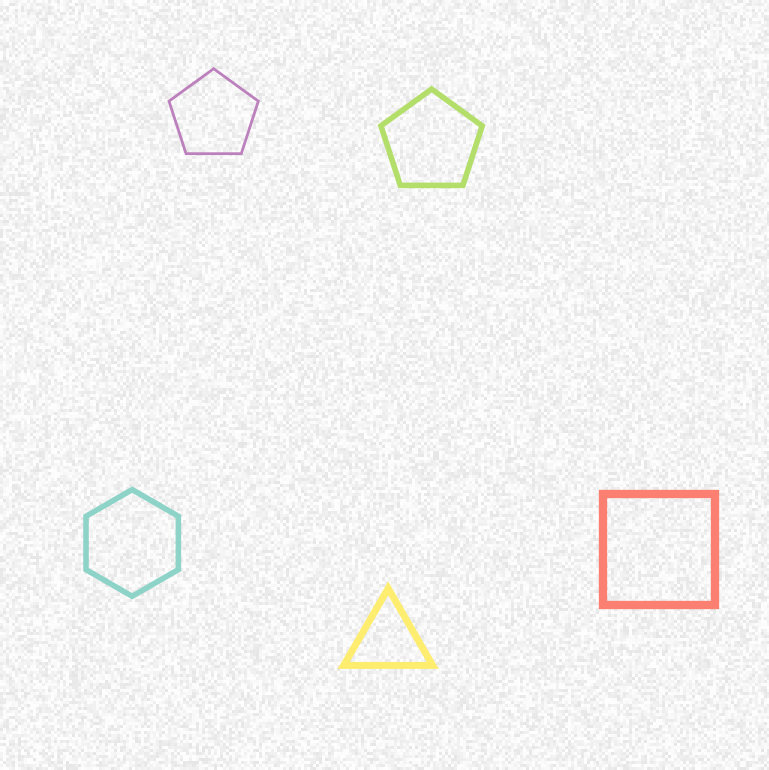[{"shape": "hexagon", "thickness": 2, "radius": 0.35, "center": [0.172, 0.295]}, {"shape": "square", "thickness": 3, "radius": 0.36, "center": [0.856, 0.287]}, {"shape": "pentagon", "thickness": 2, "radius": 0.35, "center": [0.561, 0.815]}, {"shape": "pentagon", "thickness": 1, "radius": 0.3, "center": [0.277, 0.85]}, {"shape": "triangle", "thickness": 2.5, "radius": 0.33, "center": [0.504, 0.169]}]